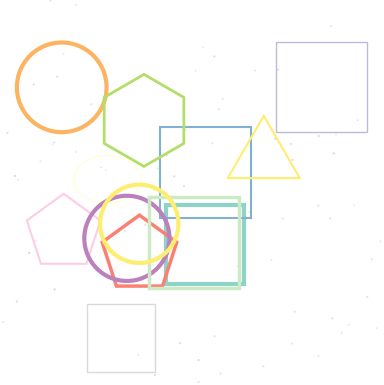[{"shape": "square", "thickness": 3, "radius": 0.51, "center": [0.532, 0.365]}, {"shape": "oval", "thickness": 0.5, "radius": 0.44, "center": [0.279, 0.534]}, {"shape": "square", "thickness": 1, "radius": 0.59, "center": [0.836, 0.774]}, {"shape": "pentagon", "thickness": 2.5, "radius": 0.51, "center": [0.362, 0.339]}, {"shape": "square", "thickness": 1.5, "radius": 0.59, "center": [0.533, 0.552]}, {"shape": "circle", "thickness": 3, "radius": 0.58, "center": [0.16, 0.773]}, {"shape": "hexagon", "thickness": 2, "radius": 0.6, "center": [0.374, 0.687]}, {"shape": "pentagon", "thickness": 1.5, "radius": 0.5, "center": [0.165, 0.396]}, {"shape": "square", "thickness": 1, "radius": 0.44, "center": [0.314, 0.121]}, {"shape": "circle", "thickness": 3, "radius": 0.55, "center": [0.33, 0.381]}, {"shape": "square", "thickness": 2.5, "radius": 0.58, "center": [0.505, 0.37]}, {"shape": "triangle", "thickness": 1.5, "radius": 0.54, "center": [0.685, 0.591]}, {"shape": "circle", "thickness": 3, "radius": 0.51, "center": [0.362, 0.419]}]